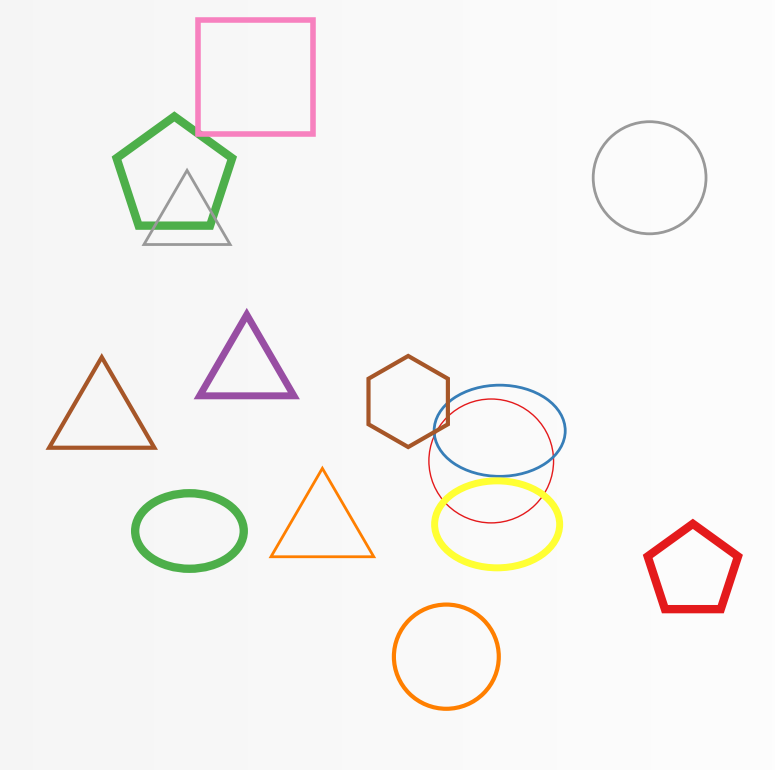[{"shape": "circle", "thickness": 0.5, "radius": 0.4, "center": [0.634, 0.401]}, {"shape": "pentagon", "thickness": 3, "radius": 0.31, "center": [0.894, 0.258]}, {"shape": "oval", "thickness": 1, "radius": 0.42, "center": [0.645, 0.441]}, {"shape": "oval", "thickness": 3, "radius": 0.35, "center": [0.244, 0.31]}, {"shape": "pentagon", "thickness": 3, "radius": 0.39, "center": [0.225, 0.77]}, {"shape": "triangle", "thickness": 2.5, "radius": 0.35, "center": [0.318, 0.521]}, {"shape": "circle", "thickness": 1.5, "radius": 0.34, "center": [0.576, 0.147]}, {"shape": "triangle", "thickness": 1, "radius": 0.38, "center": [0.416, 0.315]}, {"shape": "oval", "thickness": 2.5, "radius": 0.4, "center": [0.641, 0.319]}, {"shape": "triangle", "thickness": 1.5, "radius": 0.39, "center": [0.131, 0.458]}, {"shape": "hexagon", "thickness": 1.5, "radius": 0.3, "center": [0.527, 0.479]}, {"shape": "square", "thickness": 2, "radius": 0.37, "center": [0.33, 0.9]}, {"shape": "circle", "thickness": 1, "radius": 0.36, "center": [0.838, 0.769]}, {"shape": "triangle", "thickness": 1, "radius": 0.32, "center": [0.241, 0.715]}]